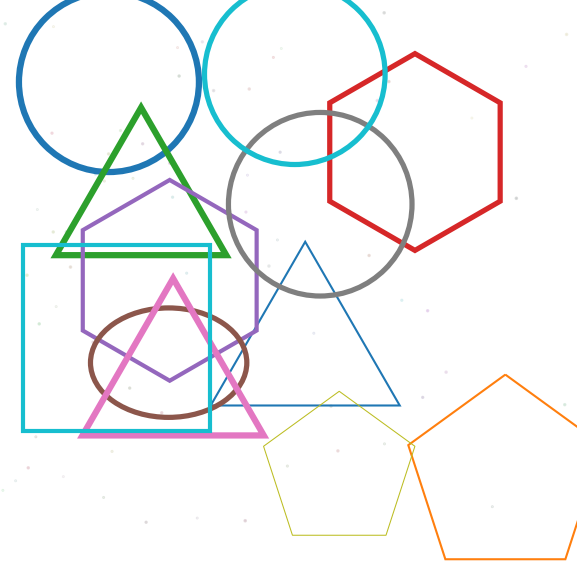[{"shape": "circle", "thickness": 3, "radius": 0.78, "center": [0.189, 0.857]}, {"shape": "triangle", "thickness": 1, "radius": 0.95, "center": [0.528, 0.391]}, {"shape": "pentagon", "thickness": 1, "radius": 0.88, "center": [0.875, 0.174]}, {"shape": "triangle", "thickness": 3, "radius": 0.85, "center": [0.244, 0.642]}, {"shape": "hexagon", "thickness": 2.5, "radius": 0.85, "center": [0.719, 0.736]}, {"shape": "hexagon", "thickness": 2, "radius": 0.87, "center": [0.294, 0.514]}, {"shape": "oval", "thickness": 2.5, "radius": 0.68, "center": [0.292, 0.371]}, {"shape": "triangle", "thickness": 3, "radius": 0.91, "center": [0.3, 0.336]}, {"shape": "circle", "thickness": 2.5, "radius": 0.79, "center": [0.555, 0.645]}, {"shape": "pentagon", "thickness": 0.5, "radius": 0.69, "center": [0.587, 0.184]}, {"shape": "square", "thickness": 2, "radius": 0.81, "center": [0.202, 0.414]}, {"shape": "circle", "thickness": 2.5, "radius": 0.78, "center": [0.51, 0.871]}]